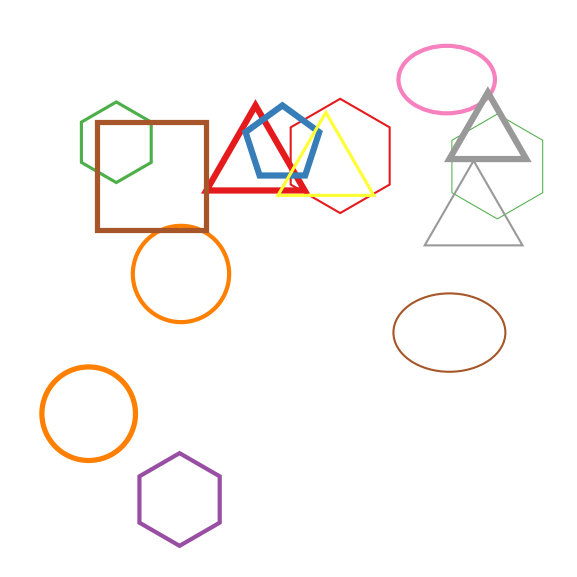[{"shape": "hexagon", "thickness": 1, "radius": 0.49, "center": [0.589, 0.729]}, {"shape": "triangle", "thickness": 3, "radius": 0.49, "center": [0.442, 0.718]}, {"shape": "pentagon", "thickness": 3, "radius": 0.34, "center": [0.489, 0.75]}, {"shape": "hexagon", "thickness": 1.5, "radius": 0.35, "center": [0.201, 0.753]}, {"shape": "hexagon", "thickness": 0.5, "radius": 0.45, "center": [0.861, 0.711]}, {"shape": "hexagon", "thickness": 2, "radius": 0.4, "center": [0.311, 0.134]}, {"shape": "circle", "thickness": 2, "radius": 0.42, "center": [0.313, 0.525]}, {"shape": "circle", "thickness": 2.5, "radius": 0.41, "center": [0.154, 0.283]}, {"shape": "triangle", "thickness": 1.5, "radius": 0.48, "center": [0.564, 0.709]}, {"shape": "square", "thickness": 2.5, "radius": 0.47, "center": [0.262, 0.694]}, {"shape": "oval", "thickness": 1, "radius": 0.48, "center": [0.778, 0.423]}, {"shape": "oval", "thickness": 2, "radius": 0.42, "center": [0.773, 0.861]}, {"shape": "triangle", "thickness": 1, "radius": 0.49, "center": [0.82, 0.623]}, {"shape": "triangle", "thickness": 3, "radius": 0.38, "center": [0.845, 0.762]}]